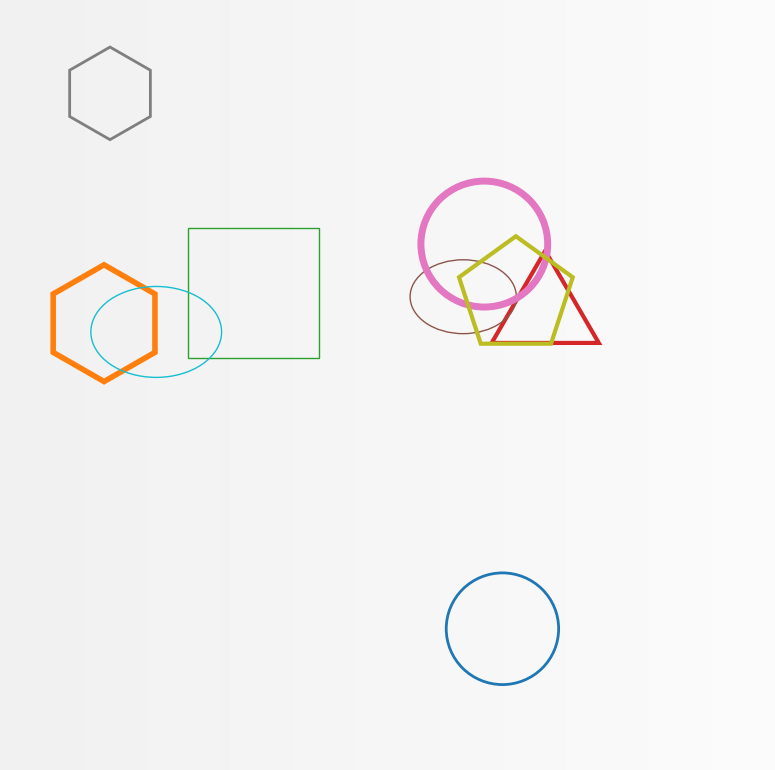[{"shape": "circle", "thickness": 1, "radius": 0.36, "center": [0.648, 0.183]}, {"shape": "hexagon", "thickness": 2, "radius": 0.38, "center": [0.134, 0.58]}, {"shape": "square", "thickness": 0.5, "radius": 0.42, "center": [0.327, 0.619]}, {"shape": "triangle", "thickness": 1.5, "radius": 0.4, "center": [0.704, 0.595]}, {"shape": "oval", "thickness": 0.5, "radius": 0.34, "center": [0.598, 0.615]}, {"shape": "circle", "thickness": 2.5, "radius": 0.41, "center": [0.625, 0.683]}, {"shape": "hexagon", "thickness": 1, "radius": 0.3, "center": [0.142, 0.879]}, {"shape": "pentagon", "thickness": 1.5, "radius": 0.39, "center": [0.666, 0.616]}, {"shape": "oval", "thickness": 0.5, "radius": 0.42, "center": [0.202, 0.569]}]